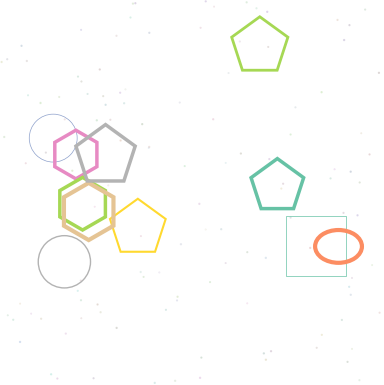[{"shape": "square", "thickness": 0.5, "radius": 0.39, "center": [0.821, 0.361]}, {"shape": "pentagon", "thickness": 2.5, "radius": 0.36, "center": [0.72, 0.516]}, {"shape": "oval", "thickness": 3, "radius": 0.3, "center": [0.879, 0.36]}, {"shape": "circle", "thickness": 0.5, "radius": 0.31, "center": [0.138, 0.641]}, {"shape": "hexagon", "thickness": 2.5, "radius": 0.32, "center": [0.197, 0.599]}, {"shape": "hexagon", "thickness": 2.5, "radius": 0.34, "center": [0.215, 0.471]}, {"shape": "pentagon", "thickness": 2, "radius": 0.38, "center": [0.675, 0.88]}, {"shape": "pentagon", "thickness": 1.5, "radius": 0.38, "center": [0.358, 0.408]}, {"shape": "hexagon", "thickness": 3, "radius": 0.37, "center": [0.23, 0.451]}, {"shape": "pentagon", "thickness": 2.5, "radius": 0.4, "center": [0.274, 0.595]}, {"shape": "circle", "thickness": 1, "radius": 0.34, "center": [0.167, 0.32]}]